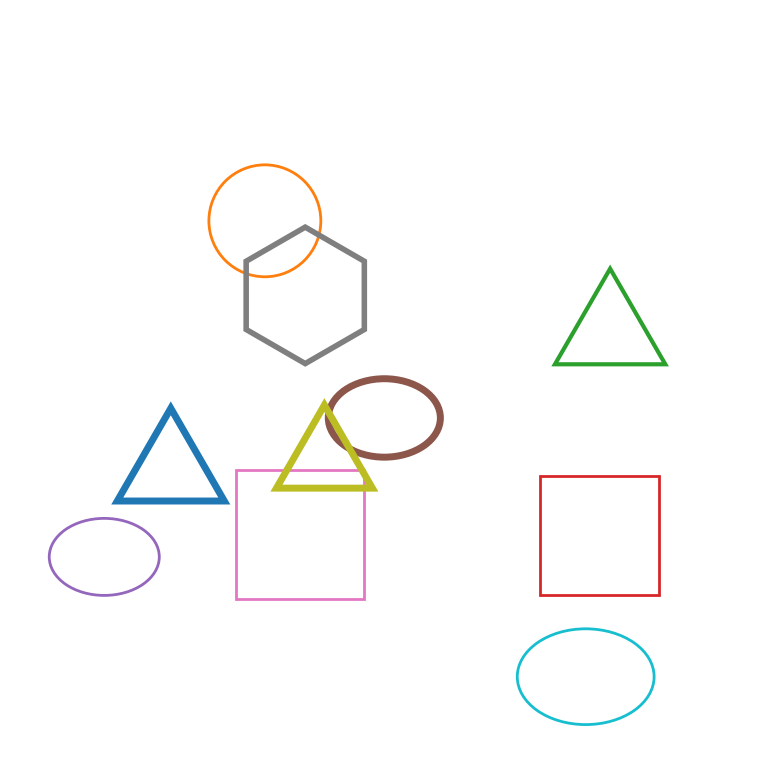[{"shape": "triangle", "thickness": 2.5, "radius": 0.4, "center": [0.222, 0.389]}, {"shape": "circle", "thickness": 1, "radius": 0.36, "center": [0.344, 0.713]}, {"shape": "triangle", "thickness": 1.5, "radius": 0.41, "center": [0.792, 0.568]}, {"shape": "square", "thickness": 1, "radius": 0.39, "center": [0.779, 0.305]}, {"shape": "oval", "thickness": 1, "radius": 0.36, "center": [0.135, 0.277]}, {"shape": "oval", "thickness": 2.5, "radius": 0.36, "center": [0.499, 0.457]}, {"shape": "square", "thickness": 1, "radius": 0.42, "center": [0.389, 0.306]}, {"shape": "hexagon", "thickness": 2, "radius": 0.44, "center": [0.396, 0.616]}, {"shape": "triangle", "thickness": 2.5, "radius": 0.36, "center": [0.421, 0.402]}, {"shape": "oval", "thickness": 1, "radius": 0.44, "center": [0.761, 0.121]}]